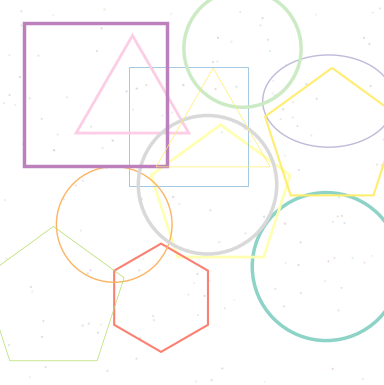[{"shape": "circle", "thickness": 2.5, "radius": 0.96, "center": [0.847, 0.308]}, {"shape": "pentagon", "thickness": 2, "radius": 0.95, "center": [0.573, 0.486]}, {"shape": "oval", "thickness": 1, "radius": 0.86, "center": [0.853, 0.737]}, {"shape": "hexagon", "thickness": 1.5, "radius": 0.7, "center": [0.418, 0.227]}, {"shape": "square", "thickness": 0.5, "radius": 0.77, "center": [0.489, 0.672]}, {"shape": "circle", "thickness": 1, "radius": 0.75, "center": [0.297, 0.417]}, {"shape": "pentagon", "thickness": 0.5, "radius": 0.96, "center": [0.139, 0.219]}, {"shape": "triangle", "thickness": 2, "radius": 0.84, "center": [0.344, 0.739]}, {"shape": "circle", "thickness": 2.5, "radius": 0.9, "center": [0.539, 0.52]}, {"shape": "square", "thickness": 2.5, "radius": 0.93, "center": [0.248, 0.754]}, {"shape": "circle", "thickness": 2.5, "radius": 0.76, "center": [0.63, 0.874]}, {"shape": "pentagon", "thickness": 1.5, "radius": 0.92, "center": [0.863, 0.641]}, {"shape": "triangle", "thickness": 0.5, "radius": 0.86, "center": [0.554, 0.652]}]